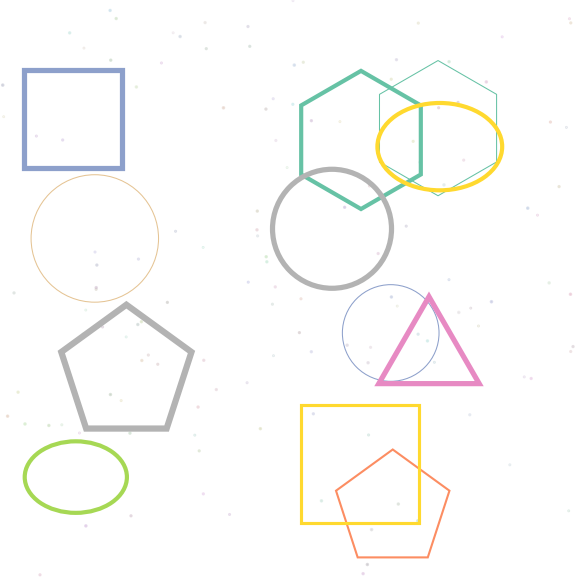[{"shape": "hexagon", "thickness": 0.5, "radius": 0.59, "center": [0.759, 0.777]}, {"shape": "hexagon", "thickness": 2, "radius": 0.6, "center": [0.625, 0.757]}, {"shape": "pentagon", "thickness": 1, "radius": 0.52, "center": [0.68, 0.117]}, {"shape": "circle", "thickness": 0.5, "radius": 0.42, "center": [0.677, 0.423]}, {"shape": "square", "thickness": 2.5, "radius": 0.43, "center": [0.126, 0.793]}, {"shape": "triangle", "thickness": 2.5, "radius": 0.5, "center": [0.743, 0.385]}, {"shape": "oval", "thickness": 2, "radius": 0.44, "center": [0.131, 0.173]}, {"shape": "oval", "thickness": 2, "radius": 0.54, "center": [0.762, 0.745]}, {"shape": "square", "thickness": 1.5, "radius": 0.51, "center": [0.623, 0.195]}, {"shape": "circle", "thickness": 0.5, "radius": 0.55, "center": [0.164, 0.586]}, {"shape": "pentagon", "thickness": 3, "radius": 0.59, "center": [0.219, 0.353]}, {"shape": "circle", "thickness": 2.5, "radius": 0.52, "center": [0.575, 0.603]}]